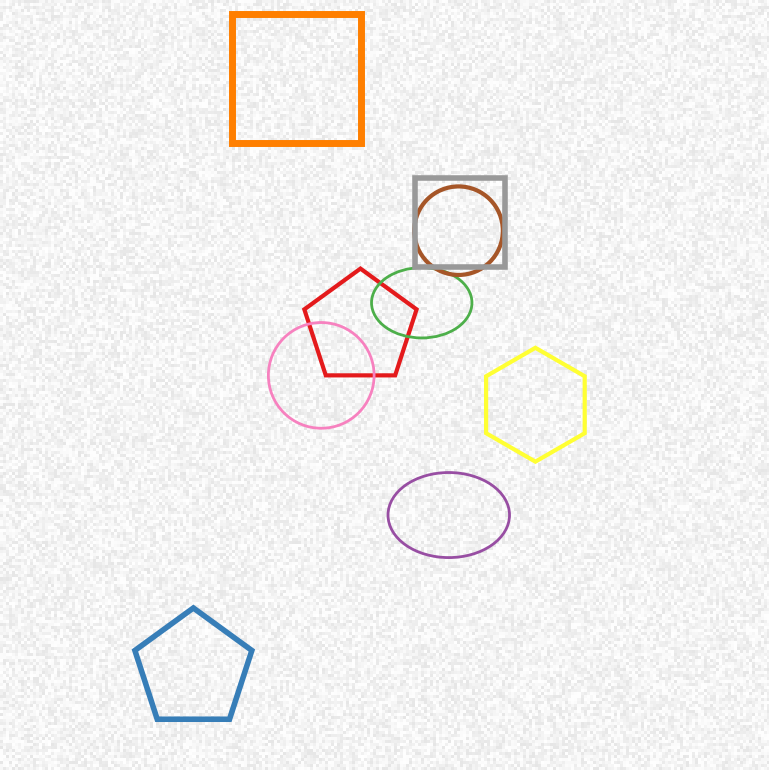[{"shape": "pentagon", "thickness": 1.5, "radius": 0.38, "center": [0.468, 0.575]}, {"shape": "pentagon", "thickness": 2, "radius": 0.4, "center": [0.251, 0.131]}, {"shape": "oval", "thickness": 1, "radius": 0.33, "center": [0.548, 0.607]}, {"shape": "oval", "thickness": 1, "radius": 0.39, "center": [0.583, 0.331]}, {"shape": "square", "thickness": 2.5, "radius": 0.42, "center": [0.385, 0.898]}, {"shape": "hexagon", "thickness": 1.5, "radius": 0.37, "center": [0.695, 0.474]}, {"shape": "circle", "thickness": 1.5, "radius": 0.29, "center": [0.596, 0.7]}, {"shape": "circle", "thickness": 1, "radius": 0.34, "center": [0.417, 0.512]}, {"shape": "square", "thickness": 2, "radius": 0.29, "center": [0.597, 0.711]}]